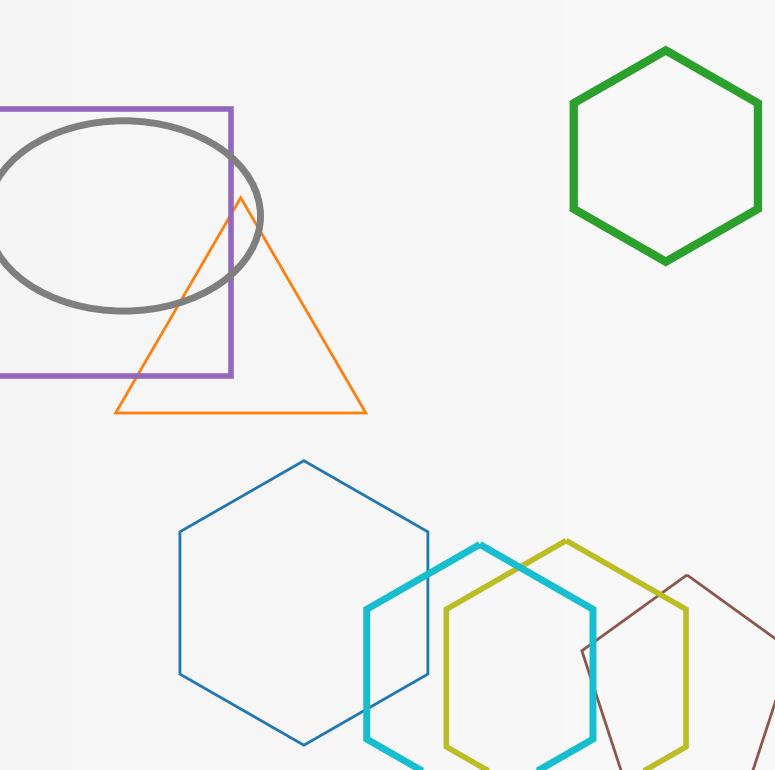[{"shape": "hexagon", "thickness": 1, "radius": 0.92, "center": [0.392, 0.217]}, {"shape": "triangle", "thickness": 1, "radius": 0.93, "center": [0.311, 0.557]}, {"shape": "hexagon", "thickness": 3, "radius": 0.69, "center": [0.859, 0.797]}, {"shape": "square", "thickness": 2, "radius": 0.87, "center": [0.124, 0.685]}, {"shape": "pentagon", "thickness": 1, "radius": 0.71, "center": [0.886, 0.111]}, {"shape": "oval", "thickness": 2.5, "radius": 0.88, "center": [0.16, 0.72]}, {"shape": "hexagon", "thickness": 2, "radius": 0.89, "center": [0.731, 0.119]}, {"shape": "hexagon", "thickness": 2.5, "radius": 0.84, "center": [0.619, 0.124]}]